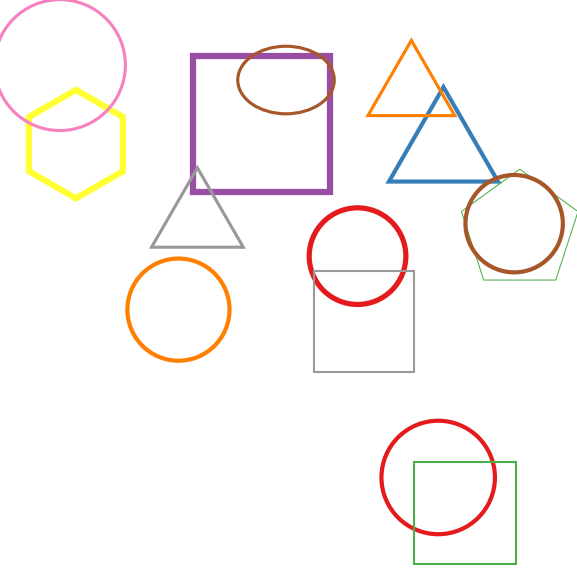[{"shape": "circle", "thickness": 2.5, "radius": 0.42, "center": [0.619, 0.556]}, {"shape": "circle", "thickness": 2, "radius": 0.49, "center": [0.759, 0.172]}, {"shape": "triangle", "thickness": 2, "radius": 0.55, "center": [0.768, 0.739]}, {"shape": "square", "thickness": 1, "radius": 0.44, "center": [0.806, 0.111]}, {"shape": "pentagon", "thickness": 0.5, "radius": 0.53, "center": [0.9, 0.6]}, {"shape": "square", "thickness": 3, "radius": 0.59, "center": [0.452, 0.784]}, {"shape": "circle", "thickness": 2, "radius": 0.44, "center": [0.309, 0.463]}, {"shape": "triangle", "thickness": 1.5, "radius": 0.43, "center": [0.712, 0.842]}, {"shape": "hexagon", "thickness": 3, "radius": 0.47, "center": [0.131, 0.75]}, {"shape": "circle", "thickness": 2, "radius": 0.42, "center": [0.89, 0.612]}, {"shape": "oval", "thickness": 1.5, "radius": 0.42, "center": [0.495, 0.861]}, {"shape": "circle", "thickness": 1.5, "radius": 0.57, "center": [0.104, 0.886]}, {"shape": "square", "thickness": 1, "radius": 0.44, "center": [0.63, 0.442]}, {"shape": "triangle", "thickness": 1.5, "radius": 0.46, "center": [0.342, 0.617]}]